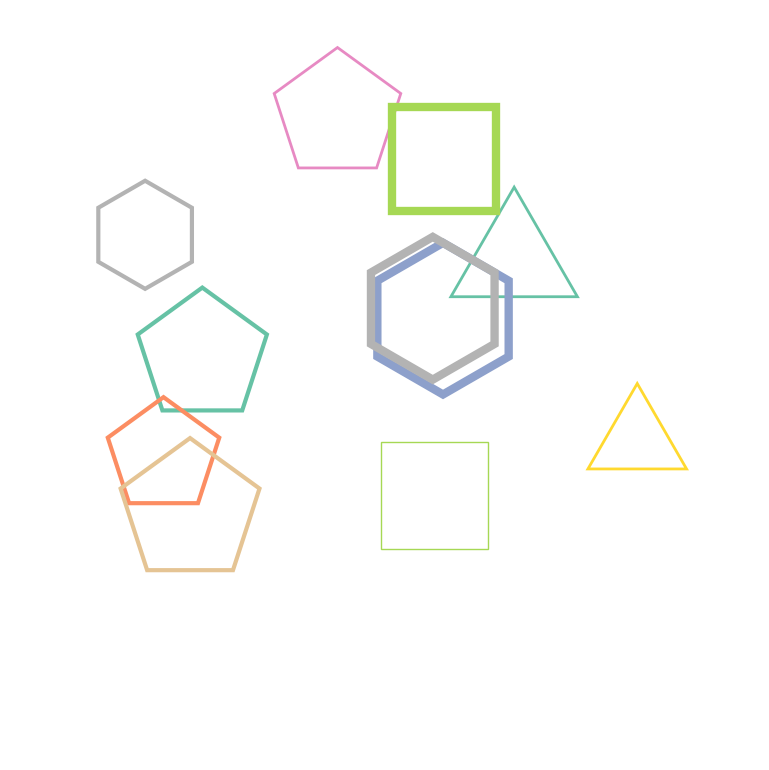[{"shape": "triangle", "thickness": 1, "radius": 0.47, "center": [0.668, 0.662]}, {"shape": "pentagon", "thickness": 1.5, "radius": 0.44, "center": [0.263, 0.538]}, {"shape": "pentagon", "thickness": 1.5, "radius": 0.38, "center": [0.212, 0.408]}, {"shape": "hexagon", "thickness": 3, "radius": 0.49, "center": [0.575, 0.586]}, {"shape": "pentagon", "thickness": 1, "radius": 0.43, "center": [0.438, 0.852]}, {"shape": "square", "thickness": 0.5, "radius": 0.35, "center": [0.564, 0.357]}, {"shape": "square", "thickness": 3, "radius": 0.34, "center": [0.577, 0.794]}, {"shape": "triangle", "thickness": 1, "radius": 0.37, "center": [0.828, 0.428]}, {"shape": "pentagon", "thickness": 1.5, "radius": 0.47, "center": [0.247, 0.336]}, {"shape": "hexagon", "thickness": 1.5, "radius": 0.35, "center": [0.188, 0.695]}, {"shape": "hexagon", "thickness": 3, "radius": 0.46, "center": [0.562, 0.6]}]